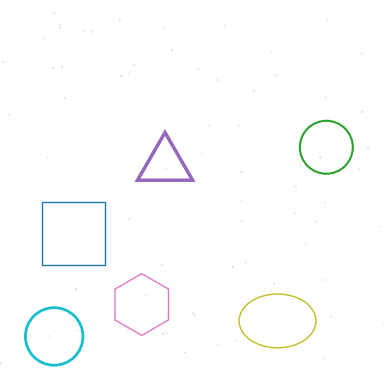[{"shape": "square", "thickness": 1, "radius": 0.41, "center": [0.19, 0.394]}, {"shape": "circle", "thickness": 1.5, "radius": 0.34, "center": [0.848, 0.618]}, {"shape": "triangle", "thickness": 2.5, "radius": 0.41, "center": [0.429, 0.573]}, {"shape": "hexagon", "thickness": 1, "radius": 0.4, "center": [0.368, 0.209]}, {"shape": "oval", "thickness": 1, "radius": 0.5, "center": [0.721, 0.166]}, {"shape": "circle", "thickness": 2, "radius": 0.37, "center": [0.141, 0.126]}]